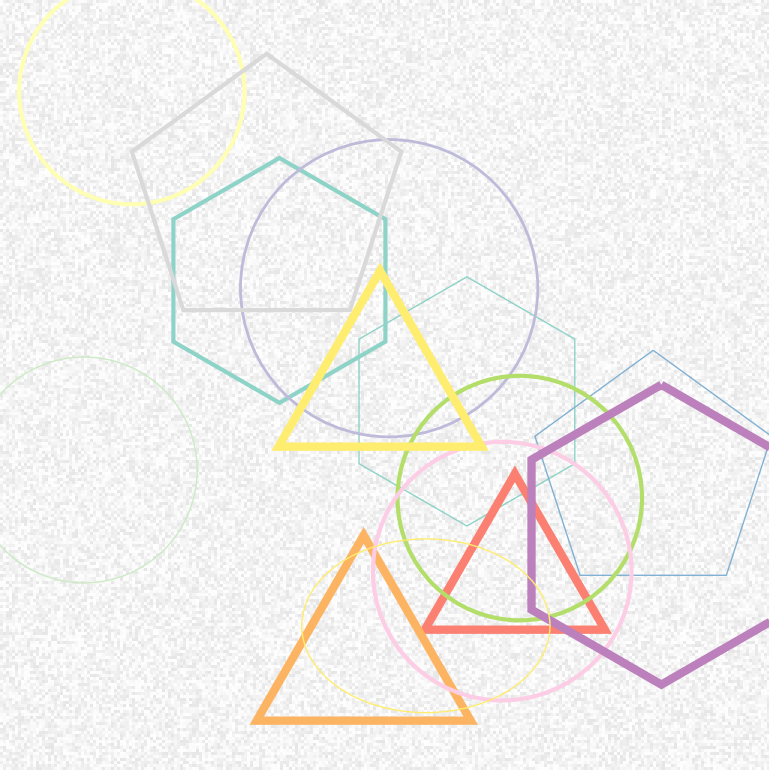[{"shape": "hexagon", "thickness": 1.5, "radius": 0.79, "center": [0.363, 0.636]}, {"shape": "hexagon", "thickness": 0.5, "radius": 0.81, "center": [0.606, 0.479]}, {"shape": "circle", "thickness": 1.5, "radius": 0.73, "center": [0.171, 0.881]}, {"shape": "circle", "thickness": 1, "radius": 0.97, "center": [0.505, 0.626]}, {"shape": "triangle", "thickness": 3, "radius": 0.67, "center": [0.669, 0.25]}, {"shape": "pentagon", "thickness": 0.5, "radius": 0.81, "center": [0.848, 0.384]}, {"shape": "triangle", "thickness": 3, "radius": 0.8, "center": [0.472, 0.144]}, {"shape": "circle", "thickness": 1.5, "radius": 0.79, "center": [0.675, 0.353]}, {"shape": "circle", "thickness": 1.5, "radius": 0.84, "center": [0.652, 0.258]}, {"shape": "pentagon", "thickness": 1.5, "radius": 0.92, "center": [0.346, 0.746]}, {"shape": "hexagon", "thickness": 3, "radius": 0.97, "center": [0.859, 0.306]}, {"shape": "circle", "thickness": 0.5, "radius": 0.73, "center": [0.109, 0.39]}, {"shape": "triangle", "thickness": 3, "radius": 0.76, "center": [0.494, 0.496]}, {"shape": "oval", "thickness": 0.5, "radius": 0.81, "center": [0.553, 0.187]}]